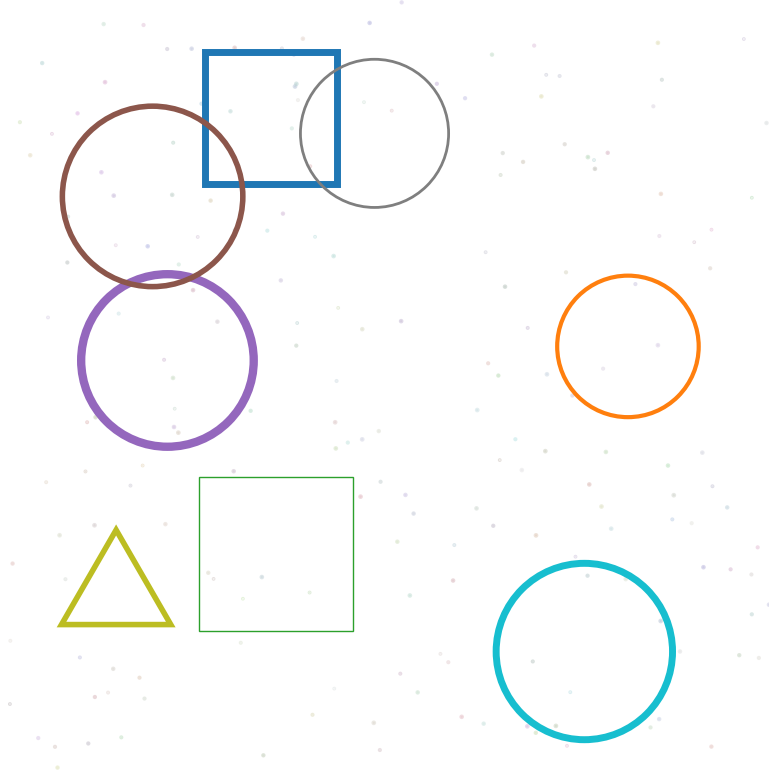[{"shape": "square", "thickness": 2.5, "radius": 0.43, "center": [0.352, 0.847]}, {"shape": "circle", "thickness": 1.5, "radius": 0.46, "center": [0.816, 0.55]}, {"shape": "square", "thickness": 0.5, "radius": 0.5, "center": [0.359, 0.281]}, {"shape": "circle", "thickness": 3, "radius": 0.56, "center": [0.217, 0.532]}, {"shape": "circle", "thickness": 2, "radius": 0.59, "center": [0.198, 0.745]}, {"shape": "circle", "thickness": 1, "radius": 0.48, "center": [0.486, 0.827]}, {"shape": "triangle", "thickness": 2, "radius": 0.41, "center": [0.151, 0.23]}, {"shape": "circle", "thickness": 2.5, "radius": 0.57, "center": [0.759, 0.154]}]